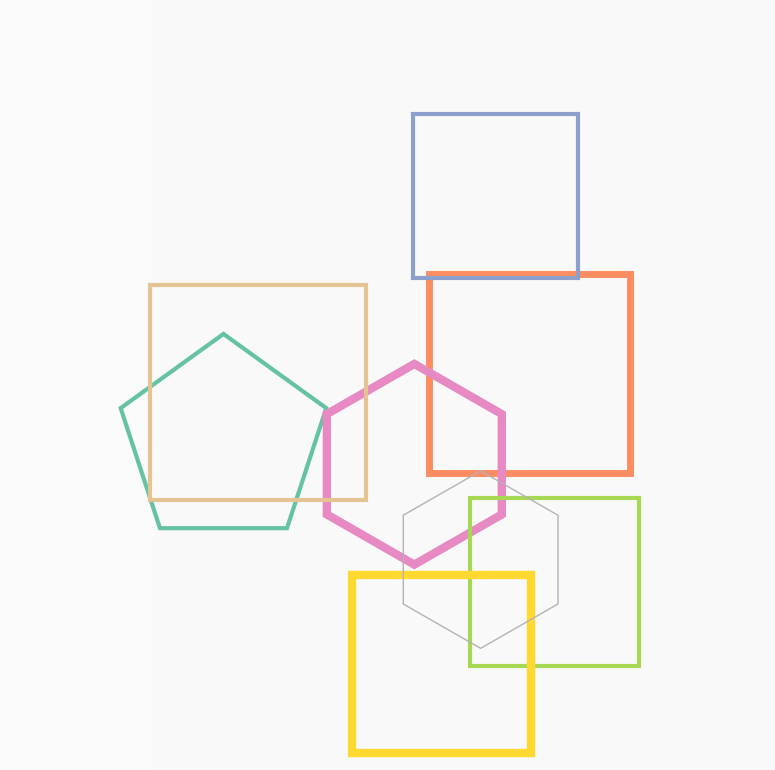[{"shape": "pentagon", "thickness": 1.5, "radius": 0.7, "center": [0.288, 0.427]}, {"shape": "square", "thickness": 2.5, "radius": 0.65, "center": [0.684, 0.515]}, {"shape": "square", "thickness": 1.5, "radius": 0.53, "center": [0.639, 0.745]}, {"shape": "hexagon", "thickness": 3, "radius": 0.65, "center": [0.535, 0.397]}, {"shape": "square", "thickness": 1.5, "radius": 0.55, "center": [0.716, 0.244]}, {"shape": "square", "thickness": 3, "radius": 0.58, "center": [0.57, 0.138]}, {"shape": "square", "thickness": 1.5, "radius": 0.7, "center": [0.333, 0.49]}, {"shape": "hexagon", "thickness": 0.5, "radius": 0.58, "center": [0.62, 0.273]}]